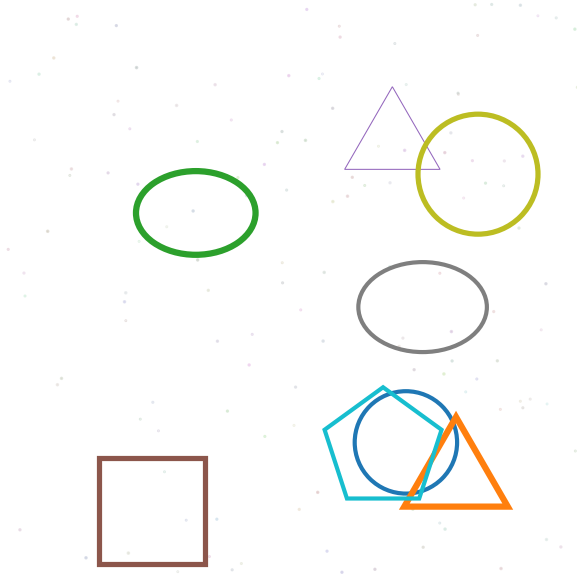[{"shape": "circle", "thickness": 2, "radius": 0.44, "center": [0.703, 0.233]}, {"shape": "triangle", "thickness": 3, "radius": 0.52, "center": [0.79, 0.174]}, {"shape": "oval", "thickness": 3, "radius": 0.52, "center": [0.339, 0.63]}, {"shape": "triangle", "thickness": 0.5, "radius": 0.48, "center": [0.679, 0.754]}, {"shape": "square", "thickness": 2.5, "radius": 0.46, "center": [0.263, 0.114]}, {"shape": "oval", "thickness": 2, "radius": 0.56, "center": [0.732, 0.467]}, {"shape": "circle", "thickness": 2.5, "radius": 0.52, "center": [0.828, 0.698]}, {"shape": "pentagon", "thickness": 2, "radius": 0.53, "center": [0.663, 0.222]}]